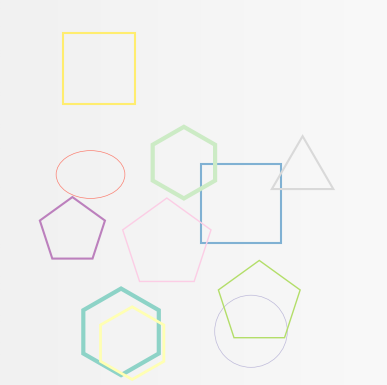[{"shape": "hexagon", "thickness": 3, "radius": 0.56, "center": [0.312, 0.138]}, {"shape": "hexagon", "thickness": 2, "radius": 0.47, "center": [0.341, 0.109]}, {"shape": "circle", "thickness": 0.5, "radius": 0.47, "center": [0.648, 0.14]}, {"shape": "oval", "thickness": 0.5, "radius": 0.44, "center": [0.234, 0.547]}, {"shape": "square", "thickness": 1.5, "radius": 0.52, "center": [0.622, 0.471]}, {"shape": "pentagon", "thickness": 1, "radius": 0.55, "center": [0.669, 0.213]}, {"shape": "pentagon", "thickness": 1, "radius": 0.6, "center": [0.431, 0.366]}, {"shape": "triangle", "thickness": 1.5, "radius": 0.46, "center": [0.781, 0.555]}, {"shape": "pentagon", "thickness": 1.5, "radius": 0.44, "center": [0.187, 0.4]}, {"shape": "hexagon", "thickness": 3, "radius": 0.46, "center": [0.475, 0.578]}, {"shape": "square", "thickness": 1.5, "radius": 0.47, "center": [0.254, 0.822]}]